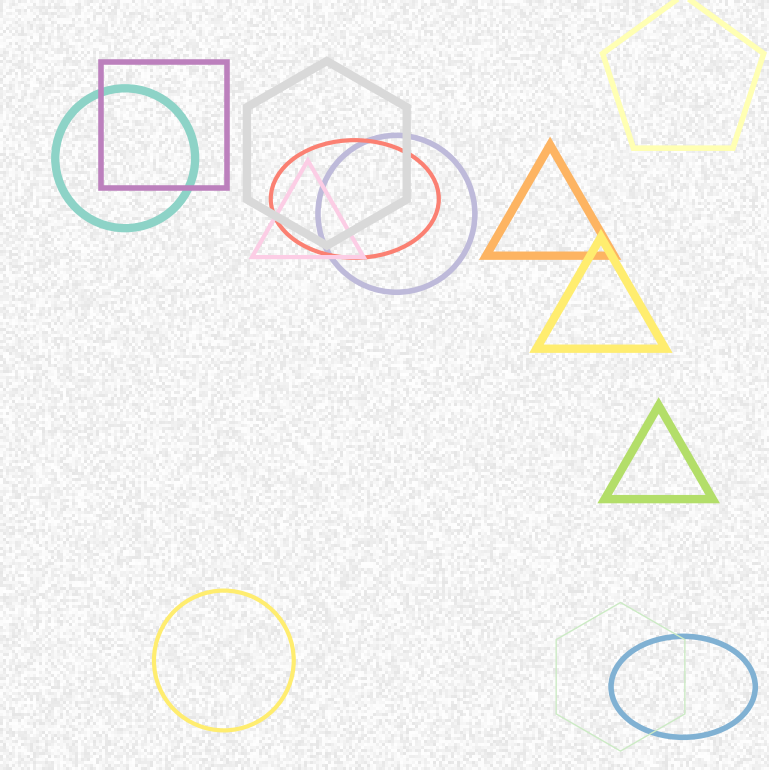[{"shape": "circle", "thickness": 3, "radius": 0.45, "center": [0.163, 0.795]}, {"shape": "pentagon", "thickness": 2, "radius": 0.55, "center": [0.887, 0.897]}, {"shape": "circle", "thickness": 2, "radius": 0.51, "center": [0.515, 0.722]}, {"shape": "oval", "thickness": 1.5, "radius": 0.55, "center": [0.461, 0.742]}, {"shape": "oval", "thickness": 2, "radius": 0.47, "center": [0.887, 0.108]}, {"shape": "triangle", "thickness": 3, "radius": 0.48, "center": [0.714, 0.716]}, {"shape": "triangle", "thickness": 3, "radius": 0.41, "center": [0.855, 0.392]}, {"shape": "triangle", "thickness": 1.5, "radius": 0.42, "center": [0.4, 0.708]}, {"shape": "hexagon", "thickness": 3, "radius": 0.6, "center": [0.424, 0.801]}, {"shape": "square", "thickness": 2, "radius": 0.41, "center": [0.212, 0.837]}, {"shape": "hexagon", "thickness": 0.5, "radius": 0.48, "center": [0.806, 0.121]}, {"shape": "circle", "thickness": 1.5, "radius": 0.45, "center": [0.291, 0.142]}, {"shape": "triangle", "thickness": 3, "radius": 0.48, "center": [0.78, 0.595]}]